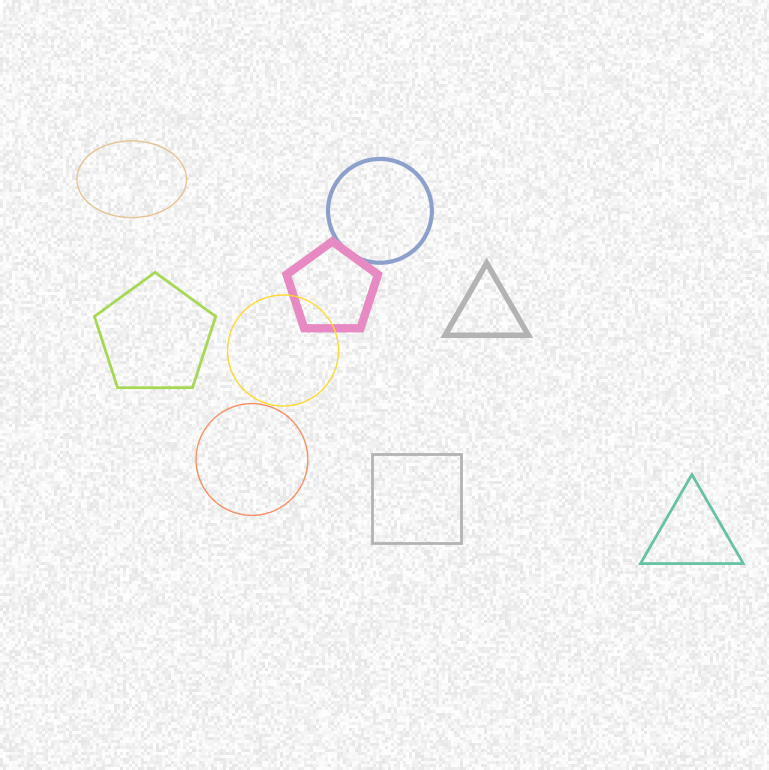[{"shape": "triangle", "thickness": 1, "radius": 0.39, "center": [0.899, 0.307]}, {"shape": "circle", "thickness": 0.5, "radius": 0.36, "center": [0.327, 0.403]}, {"shape": "circle", "thickness": 1.5, "radius": 0.34, "center": [0.493, 0.726]}, {"shape": "pentagon", "thickness": 3, "radius": 0.31, "center": [0.432, 0.624]}, {"shape": "pentagon", "thickness": 1, "radius": 0.41, "center": [0.201, 0.563]}, {"shape": "circle", "thickness": 0.5, "radius": 0.36, "center": [0.368, 0.545]}, {"shape": "oval", "thickness": 0.5, "radius": 0.36, "center": [0.171, 0.767]}, {"shape": "triangle", "thickness": 2, "radius": 0.31, "center": [0.632, 0.596]}, {"shape": "square", "thickness": 1, "radius": 0.29, "center": [0.541, 0.353]}]